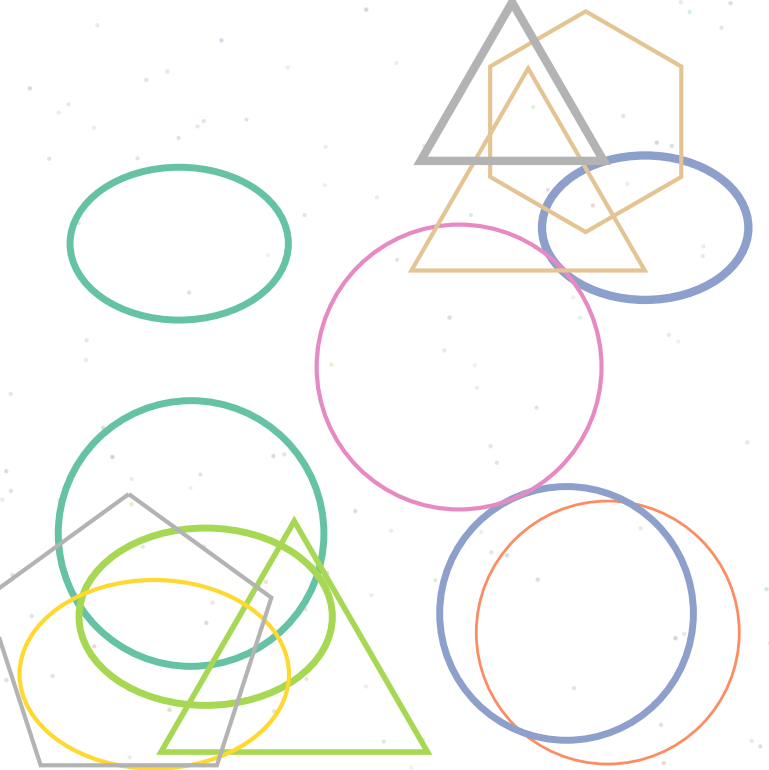[{"shape": "oval", "thickness": 2.5, "radius": 0.71, "center": [0.233, 0.684]}, {"shape": "circle", "thickness": 2.5, "radius": 0.86, "center": [0.248, 0.307]}, {"shape": "circle", "thickness": 1, "radius": 0.85, "center": [0.789, 0.178]}, {"shape": "oval", "thickness": 3, "radius": 0.67, "center": [0.838, 0.704]}, {"shape": "circle", "thickness": 2.5, "radius": 0.82, "center": [0.736, 0.203]}, {"shape": "circle", "thickness": 1.5, "radius": 0.92, "center": [0.596, 0.523]}, {"shape": "triangle", "thickness": 2, "radius": 1.0, "center": [0.382, 0.123]}, {"shape": "oval", "thickness": 2.5, "radius": 0.82, "center": [0.267, 0.199]}, {"shape": "oval", "thickness": 1.5, "radius": 0.87, "center": [0.2, 0.124]}, {"shape": "triangle", "thickness": 1.5, "radius": 0.87, "center": [0.686, 0.736]}, {"shape": "hexagon", "thickness": 1.5, "radius": 0.72, "center": [0.761, 0.842]}, {"shape": "triangle", "thickness": 3, "radius": 0.69, "center": [0.665, 0.86]}, {"shape": "pentagon", "thickness": 1.5, "radius": 0.97, "center": [0.167, 0.164]}]